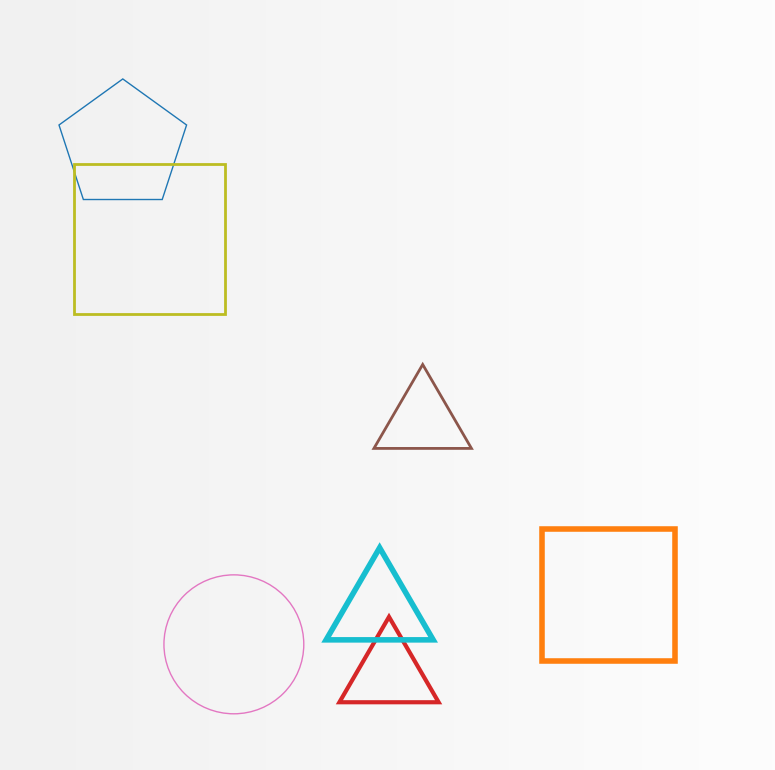[{"shape": "pentagon", "thickness": 0.5, "radius": 0.43, "center": [0.158, 0.811]}, {"shape": "square", "thickness": 2, "radius": 0.43, "center": [0.785, 0.227]}, {"shape": "triangle", "thickness": 1.5, "radius": 0.37, "center": [0.502, 0.125]}, {"shape": "triangle", "thickness": 1, "radius": 0.36, "center": [0.545, 0.454]}, {"shape": "circle", "thickness": 0.5, "radius": 0.45, "center": [0.302, 0.163]}, {"shape": "square", "thickness": 1, "radius": 0.49, "center": [0.193, 0.69]}, {"shape": "triangle", "thickness": 2, "radius": 0.4, "center": [0.49, 0.209]}]